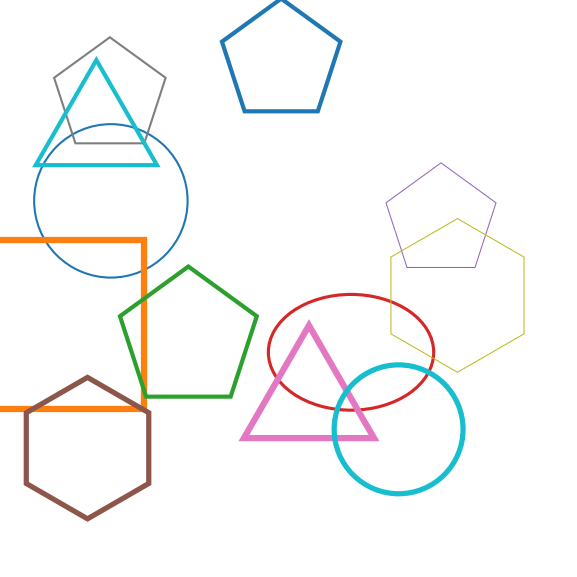[{"shape": "circle", "thickness": 1, "radius": 0.66, "center": [0.192, 0.651]}, {"shape": "pentagon", "thickness": 2, "radius": 0.54, "center": [0.487, 0.894]}, {"shape": "square", "thickness": 3, "radius": 0.73, "center": [0.103, 0.436]}, {"shape": "pentagon", "thickness": 2, "radius": 0.62, "center": [0.326, 0.413]}, {"shape": "oval", "thickness": 1.5, "radius": 0.72, "center": [0.608, 0.389]}, {"shape": "pentagon", "thickness": 0.5, "radius": 0.5, "center": [0.764, 0.617]}, {"shape": "hexagon", "thickness": 2.5, "radius": 0.61, "center": [0.152, 0.223]}, {"shape": "triangle", "thickness": 3, "radius": 0.65, "center": [0.535, 0.306]}, {"shape": "pentagon", "thickness": 1, "radius": 0.51, "center": [0.19, 0.833]}, {"shape": "hexagon", "thickness": 0.5, "radius": 0.67, "center": [0.792, 0.488]}, {"shape": "circle", "thickness": 2.5, "radius": 0.56, "center": [0.69, 0.256]}, {"shape": "triangle", "thickness": 2, "radius": 0.61, "center": [0.167, 0.774]}]